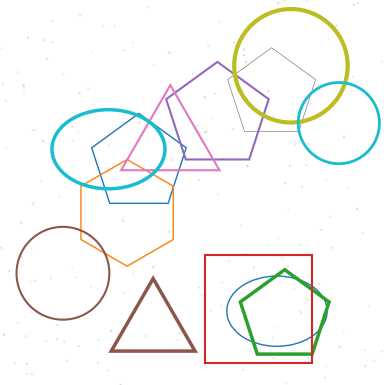[{"shape": "pentagon", "thickness": 1, "radius": 0.65, "center": [0.361, 0.576]}, {"shape": "oval", "thickness": 1, "radius": 0.65, "center": [0.719, 0.192]}, {"shape": "hexagon", "thickness": 1, "radius": 0.69, "center": [0.33, 0.447]}, {"shape": "pentagon", "thickness": 2.5, "radius": 0.61, "center": [0.74, 0.178]}, {"shape": "square", "thickness": 1.5, "radius": 0.7, "center": [0.671, 0.197]}, {"shape": "pentagon", "thickness": 1.5, "radius": 0.7, "center": [0.565, 0.699]}, {"shape": "circle", "thickness": 1.5, "radius": 0.6, "center": [0.163, 0.29]}, {"shape": "triangle", "thickness": 2.5, "radius": 0.63, "center": [0.398, 0.151]}, {"shape": "triangle", "thickness": 1.5, "radius": 0.74, "center": [0.442, 0.632]}, {"shape": "pentagon", "thickness": 0.5, "radius": 0.6, "center": [0.705, 0.756]}, {"shape": "circle", "thickness": 3, "radius": 0.74, "center": [0.756, 0.829]}, {"shape": "circle", "thickness": 2, "radius": 0.53, "center": [0.88, 0.68]}, {"shape": "oval", "thickness": 2.5, "radius": 0.73, "center": [0.282, 0.612]}]